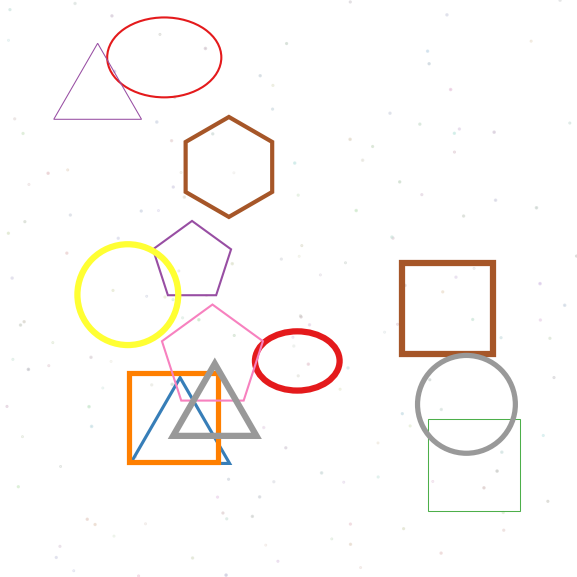[{"shape": "oval", "thickness": 3, "radius": 0.37, "center": [0.515, 0.374]}, {"shape": "oval", "thickness": 1, "radius": 0.49, "center": [0.284, 0.9]}, {"shape": "triangle", "thickness": 1.5, "radius": 0.5, "center": [0.312, 0.246]}, {"shape": "square", "thickness": 0.5, "radius": 0.4, "center": [0.821, 0.194]}, {"shape": "triangle", "thickness": 0.5, "radius": 0.44, "center": [0.169, 0.836]}, {"shape": "pentagon", "thickness": 1, "radius": 0.36, "center": [0.333, 0.545]}, {"shape": "square", "thickness": 2.5, "radius": 0.38, "center": [0.301, 0.276]}, {"shape": "circle", "thickness": 3, "radius": 0.44, "center": [0.221, 0.489]}, {"shape": "square", "thickness": 3, "radius": 0.39, "center": [0.775, 0.465]}, {"shape": "hexagon", "thickness": 2, "radius": 0.43, "center": [0.396, 0.71]}, {"shape": "pentagon", "thickness": 1, "radius": 0.46, "center": [0.368, 0.38]}, {"shape": "circle", "thickness": 2.5, "radius": 0.42, "center": [0.808, 0.299]}, {"shape": "triangle", "thickness": 3, "radius": 0.42, "center": [0.372, 0.286]}]